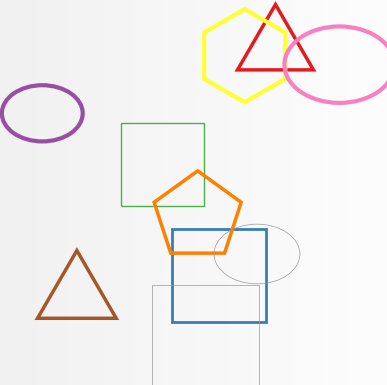[{"shape": "triangle", "thickness": 2.5, "radius": 0.57, "center": [0.711, 0.875]}, {"shape": "square", "thickness": 2, "radius": 0.61, "center": [0.565, 0.284]}, {"shape": "square", "thickness": 1, "radius": 0.53, "center": [0.419, 0.573]}, {"shape": "oval", "thickness": 3, "radius": 0.52, "center": [0.109, 0.706]}, {"shape": "pentagon", "thickness": 2.5, "radius": 0.59, "center": [0.51, 0.438]}, {"shape": "hexagon", "thickness": 3, "radius": 0.6, "center": [0.632, 0.855]}, {"shape": "triangle", "thickness": 2.5, "radius": 0.59, "center": [0.198, 0.232]}, {"shape": "oval", "thickness": 3, "radius": 0.71, "center": [0.876, 0.832]}, {"shape": "square", "thickness": 0.5, "radius": 0.69, "center": [0.53, 0.123]}, {"shape": "oval", "thickness": 0.5, "radius": 0.55, "center": [0.663, 0.34]}]